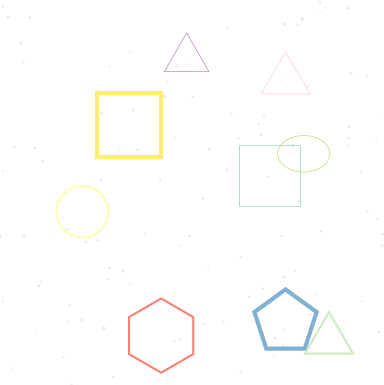[{"shape": "square", "thickness": 0.5, "radius": 0.4, "center": [0.7, 0.543]}, {"shape": "circle", "thickness": 1.5, "radius": 0.33, "center": [0.214, 0.45]}, {"shape": "hexagon", "thickness": 1.5, "radius": 0.48, "center": [0.419, 0.128]}, {"shape": "pentagon", "thickness": 3, "radius": 0.42, "center": [0.742, 0.163]}, {"shape": "oval", "thickness": 0.5, "radius": 0.34, "center": [0.789, 0.601]}, {"shape": "triangle", "thickness": 0.5, "radius": 0.37, "center": [0.742, 0.793]}, {"shape": "triangle", "thickness": 0.5, "radius": 0.33, "center": [0.485, 0.847]}, {"shape": "triangle", "thickness": 1.5, "radius": 0.36, "center": [0.855, 0.118]}, {"shape": "square", "thickness": 3, "radius": 0.41, "center": [0.334, 0.676]}]